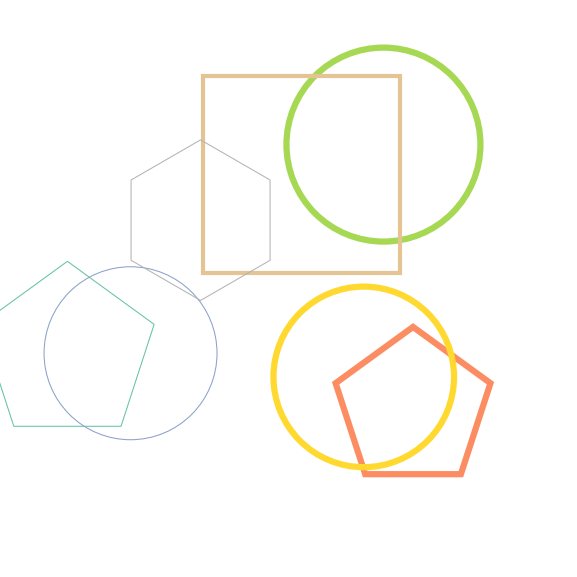[{"shape": "pentagon", "thickness": 0.5, "radius": 0.79, "center": [0.117, 0.389]}, {"shape": "pentagon", "thickness": 3, "radius": 0.7, "center": [0.715, 0.292]}, {"shape": "circle", "thickness": 0.5, "radius": 0.75, "center": [0.226, 0.387]}, {"shape": "circle", "thickness": 3, "radius": 0.84, "center": [0.664, 0.749]}, {"shape": "circle", "thickness": 3, "radius": 0.78, "center": [0.63, 0.347]}, {"shape": "square", "thickness": 2, "radius": 0.85, "center": [0.523, 0.697]}, {"shape": "hexagon", "thickness": 0.5, "radius": 0.7, "center": [0.347, 0.618]}]